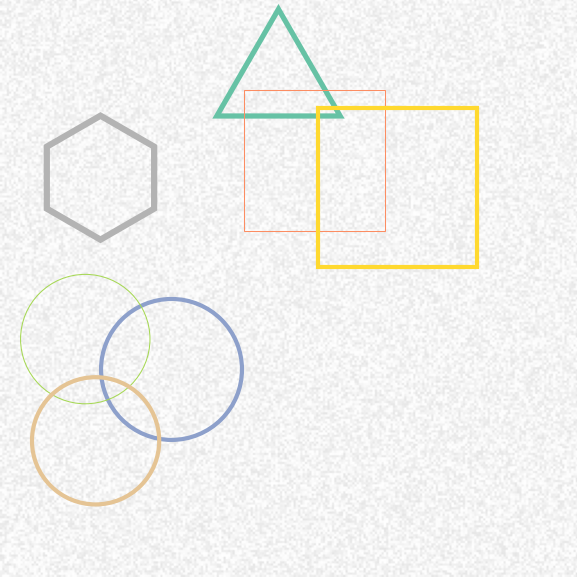[{"shape": "triangle", "thickness": 2.5, "radius": 0.62, "center": [0.482, 0.86]}, {"shape": "square", "thickness": 0.5, "radius": 0.61, "center": [0.545, 0.721]}, {"shape": "circle", "thickness": 2, "radius": 0.61, "center": [0.297, 0.359]}, {"shape": "circle", "thickness": 0.5, "radius": 0.56, "center": [0.148, 0.412]}, {"shape": "square", "thickness": 2, "radius": 0.69, "center": [0.688, 0.675]}, {"shape": "circle", "thickness": 2, "radius": 0.55, "center": [0.166, 0.236]}, {"shape": "hexagon", "thickness": 3, "radius": 0.54, "center": [0.174, 0.691]}]